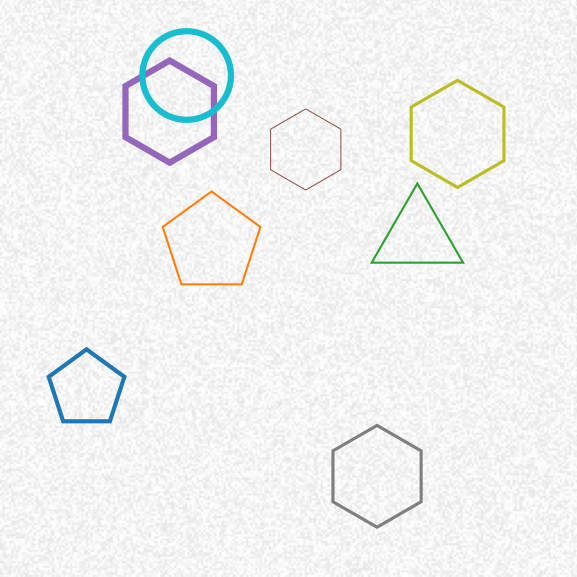[{"shape": "pentagon", "thickness": 2, "radius": 0.34, "center": [0.15, 0.325]}, {"shape": "pentagon", "thickness": 1, "radius": 0.44, "center": [0.366, 0.579]}, {"shape": "triangle", "thickness": 1, "radius": 0.46, "center": [0.723, 0.59]}, {"shape": "hexagon", "thickness": 3, "radius": 0.44, "center": [0.294, 0.806]}, {"shape": "hexagon", "thickness": 0.5, "radius": 0.35, "center": [0.529, 0.74]}, {"shape": "hexagon", "thickness": 1.5, "radius": 0.44, "center": [0.653, 0.174]}, {"shape": "hexagon", "thickness": 1.5, "radius": 0.46, "center": [0.792, 0.767]}, {"shape": "circle", "thickness": 3, "radius": 0.38, "center": [0.323, 0.868]}]